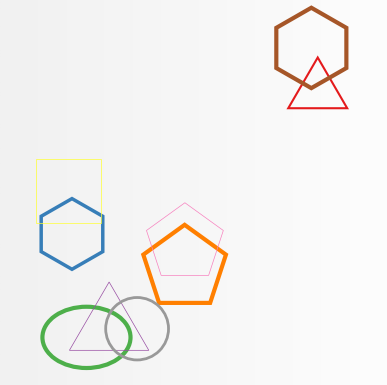[{"shape": "triangle", "thickness": 1.5, "radius": 0.44, "center": [0.82, 0.763]}, {"shape": "hexagon", "thickness": 2.5, "radius": 0.46, "center": [0.186, 0.392]}, {"shape": "oval", "thickness": 3, "radius": 0.57, "center": [0.223, 0.124]}, {"shape": "triangle", "thickness": 0.5, "radius": 0.59, "center": [0.282, 0.149]}, {"shape": "pentagon", "thickness": 3, "radius": 0.56, "center": [0.476, 0.304]}, {"shape": "square", "thickness": 0.5, "radius": 0.41, "center": [0.177, 0.504]}, {"shape": "hexagon", "thickness": 3, "radius": 0.52, "center": [0.803, 0.875]}, {"shape": "pentagon", "thickness": 0.5, "radius": 0.52, "center": [0.477, 0.369]}, {"shape": "circle", "thickness": 2, "radius": 0.41, "center": [0.354, 0.146]}]